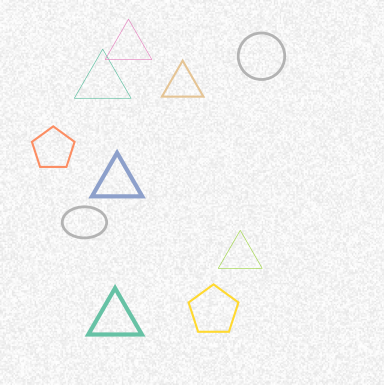[{"shape": "triangle", "thickness": 3, "radius": 0.4, "center": [0.299, 0.171]}, {"shape": "triangle", "thickness": 0.5, "radius": 0.43, "center": [0.267, 0.787]}, {"shape": "pentagon", "thickness": 1.5, "radius": 0.29, "center": [0.138, 0.614]}, {"shape": "triangle", "thickness": 3, "radius": 0.38, "center": [0.304, 0.528]}, {"shape": "triangle", "thickness": 0.5, "radius": 0.35, "center": [0.334, 0.88]}, {"shape": "triangle", "thickness": 0.5, "radius": 0.33, "center": [0.624, 0.336]}, {"shape": "pentagon", "thickness": 1.5, "radius": 0.34, "center": [0.555, 0.193]}, {"shape": "triangle", "thickness": 1.5, "radius": 0.31, "center": [0.474, 0.78]}, {"shape": "circle", "thickness": 2, "radius": 0.3, "center": [0.679, 0.854]}, {"shape": "oval", "thickness": 2, "radius": 0.29, "center": [0.219, 0.422]}]